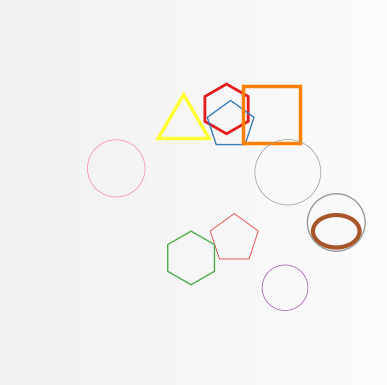[{"shape": "hexagon", "thickness": 2, "radius": 0.32, "center": [0.585, 0.717]}, {"shape": "pentagon", "thickness": 0.5, "radius": 0.33, "center": [0.605, 0.38]}, {"shape": "pentagon", "thickness": 1, "radius": 0.32, "center": [0.595, 0.676]}, {"shape": "hexagon", "thickness": 1, "radius": 0.35, "center": [0.493, 0.33]}, {"shape": "circle", "thickness": 0.5, "radius": 0.3, "center": [0.736, 0.253]}, {"shape": "square", "thickness": 2.5, "radius": 0.37, "center": [0.7, 0.703]}, {"shape": "triangle", "thickness": 2.5, "radius": 0.38, "center": [0.474, 0.678]}, {"shape": "oval", "thickness": 3, "radius": 0.3, "center": [0.868, 0.399]}, {"shape": "circle", "thickness": 0.5, "radius": 0.37, "center": [0.3, 0.563]}, {"shape": "circle", "thickness": 0.5, "radius": 0.43, "center": [0.743, 0.553]}, {"shape": "circle", "thickness": 1, "radius": 0.37, "center": [0.868, 0.422]}]